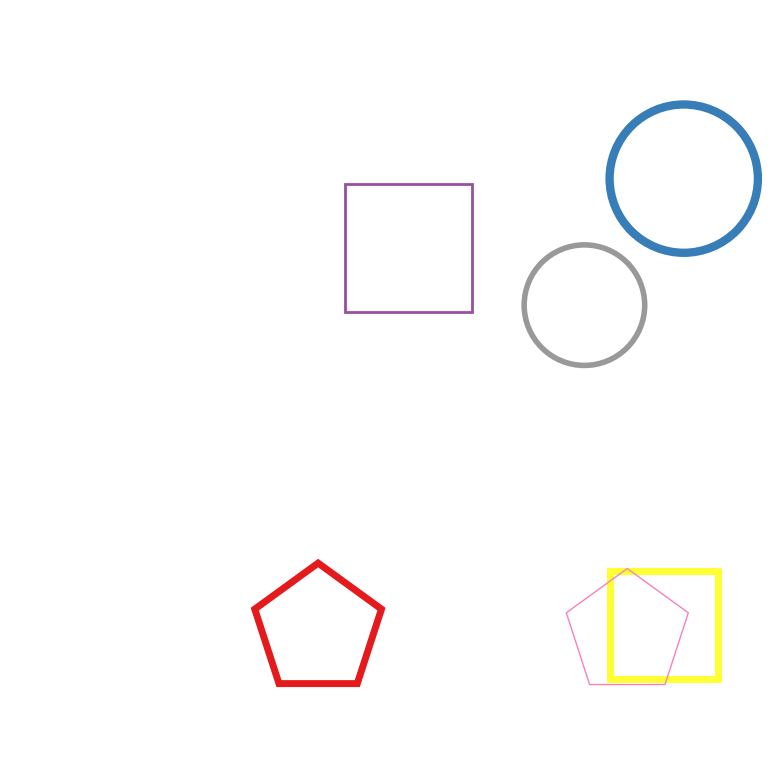[{"shape": "pentagon", "thickness": 2.5, "radius": 0.43, "center": [0.413, 0.182]}, {"shape": "circle", "thickness": 3, "radius": 0.48, "center": [0.888, 0.768]}, {"shape": "square", "thickness": 1, "radius": 0.41, "center": [0.531, 0.677]}, {"shape": "square", "thickness": 2.5, "radius": 0.35, "center": [0.863, 0.188]}, {"shape": "pentagon", "thickness": 0.5, "radius": 0.42, "center": [0.815, 0.178]}, {"shape": "circle", "thickness": 2, "radius": 0.39, "center": [0.759, 0.604]}]